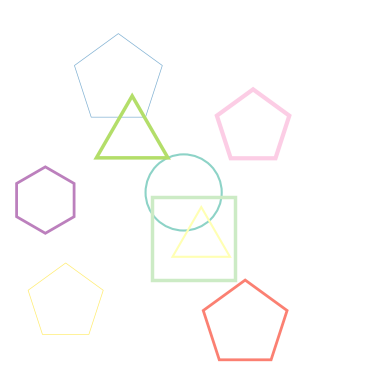[{"shape": "circle", "thickness": 1.5, "radius": 0.49, "center": [0.477, 0.5]}, {"shape": "triangle", "thickness": 1.5, "radius": 0.43, "center": [0.523, 0.376]}, {"shape": "pentagon", "thickness": 2, "radius": 0.57, "center": [0.637, 0.158]}, {"shape": "pentagon", "thickness": 0.5, "radius": 0.6, "center": [0.307, 0.793]}, {"shape": "triangle", "thickness": 2.5, "radius": 0.54, "center": [0.343, 0.644]}, {"shape": "pentagon", "thickness": 3, "radius": 0.49, "center": [0.657, 0.669]}, {"shape": "hexagon", "thickness": 2, "radius": 0.43, "center": [0.118, 0.48]}, {"shape": "square", "thickness": 2.5, "radius": 0.54, "center": [0.503, 0.381]}, {"shape": "pentagon", "thickness": 0.5, "radius": 0.51, "center": [0.171, 0.214]}]